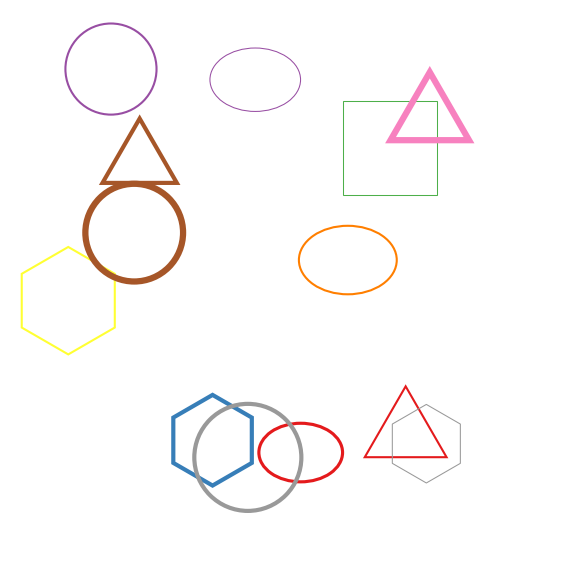[{"shape": "triangle", "thickness": 1, "radius": 0.41, "center": [0.702, 0.248]}, {"shape": "oval", "thickness": 1.5, "radius": 0.36, "center": [0.521, 0.216]}, {"shape": "hexagon", "thickness": 2, "radius": 0.39, "center": [0.368, 0.237]}, {"shape": "square", "thickness": 0.5, "radius": 0.41, "center": [0.675, 0.743]}, {"shape": "circle", "thickness": 1, "radius": 0.39, "center": [0.192, 0.88]}, {"shape": "oval", "thickness": 0.5, "radius": 0.39, "center": [0.442, 0.861]}, {"shape": "oval", "thickness": 1, "radius": 0.42, "center": [0.602, 0.549]}, {"shape": "hexagon", "thickness": 1, "radius": 0.47, "center": [0.118, 0.478]}, {"shape": "triangle", "thickness": 2, "radius": 0.37, "center": [0.242, 0.72]}, {"shape": "circle", "thickness": 3, "radius": 0.42, "center": [0.232, 0.596]}, {"shape": "triangle", "thickness": 3, "radius": 0.39, "center": [0.744, 0.796]}, {"shape": "circle", "thickness": 2, "radius": 0.46, "center": [0.429, 0.207]}, {"shape": "hexagon", "thickness": 0.5, "radius": 0.34, "center": [0.738, 0.231]}]